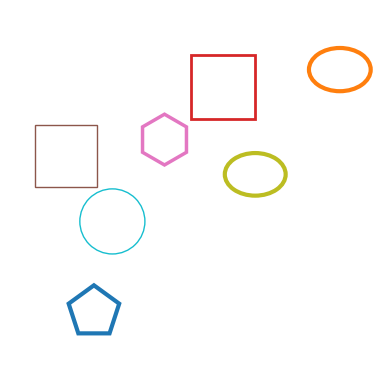[{"shape": "pentagon", "thickness": 3, "radius": 0.35, "center": [0.244, 0.19]}, {"shape": "oval", "thickness": 3, "radius": 0.4, "center": [0.883, 0.819]}, {"shape": "square", "thickness": 2, "radius": 0.41, "center": [0.579, 0.774]}, {"shape": "square", "thickness": 1, "radius": 0.4, "center": [0.171, 0.595]}, {"shape": "hexagon", "thickness": 2.5, "radius": 0.33, "center": [0.427, 0.637]}, {"shape": "oval", "thickness": 3, "radius": 0.4, "center": [0.663, 0.547]}, {"shape": "circle", "thickness": 1, "radius": 0.42, "center": [0.292, 0.425]}]